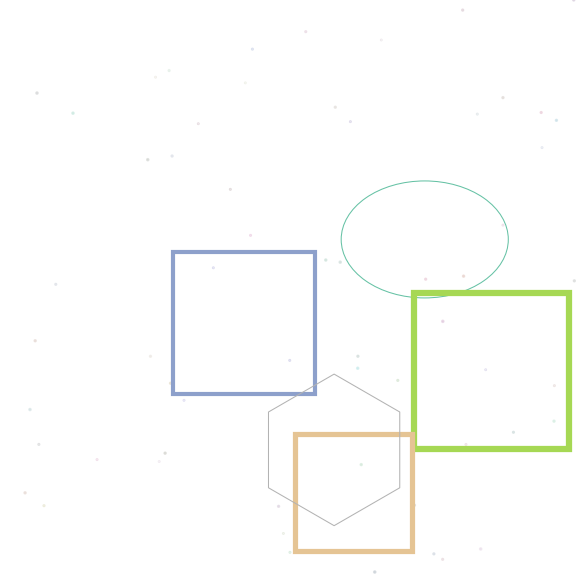[{"shape": "oval", "thickness": 0.5, "radius": 0.72, "center": [0.735, 0.585]}, {"shape": "square", "thickness": 2, "radius": 0.61, "center": [0.423, 0.44]}, {"shape": "square", "thickness": 3, "radius": 0.67, "center": [0.851, 0.357]}, {"shape": "square", "thickness": 2.5, "radius": 0.5, "center": [0.612, 0.147]}, {"shape": "hexagon", "thickness": 0.5, "radius": 0.66, "center": [0.579, 0.22]}]